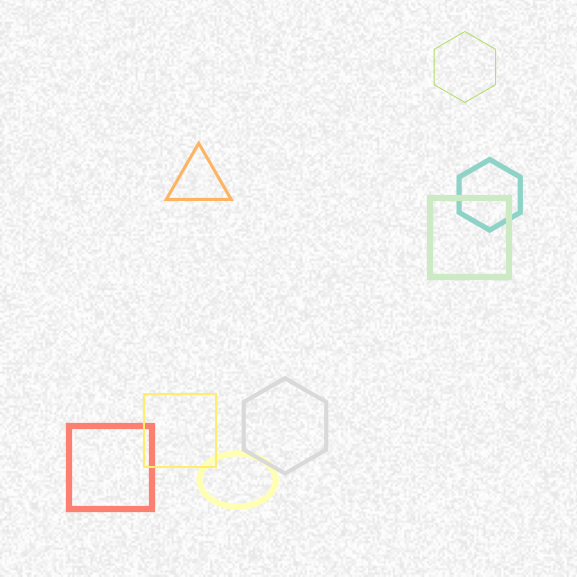[{"shape": "hexagon", "thickness": 2.5, "radius": 0.31, "center": [0.848, 0.662]}, {"shape": "oval", "thickness": 3, "radius": 0.33, "center": [0.411, 0.168]}, {"shape": "square", "thickness": 3, "radius": 0.36, "center": [0.191, 0.189]}, {"shape": "triangle", "thickness": 1.5, "radius": 0.32, "center": [0.344, 0.686]}, {"shape": "hexagon", "thickness": 0.5, "radius": 0.31, "center": [0.805, 0.883]}, {"shape": "hexagon", "thickness": 2, "radius": 0.41, "center": [0.493, 0.262]}, {"shape": "square", "thickness": 3, "radius": 0.34, "center": [0.813, 0.588]}, {"shape": "square", "thickness": 1, "radius": 0.31, "center": [0.312, 0.254]}]